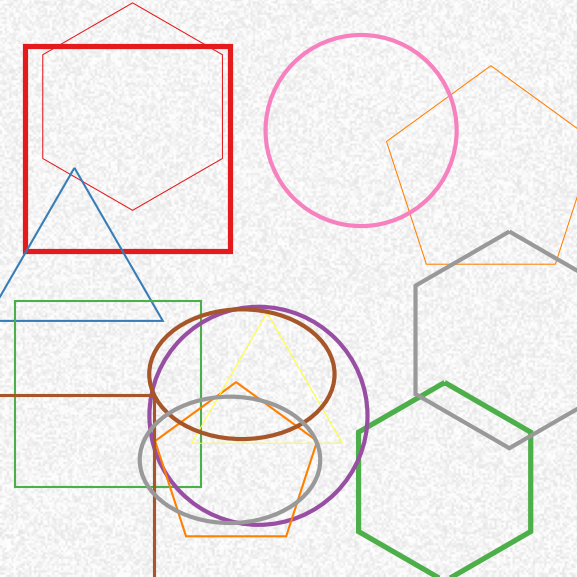[{"shape": "square", "thickness": 2.5, "radius": 0.89, "center": [0.221, 0.742]}, {"shape": "hexagon", "thickness": 0.5, "radius": 0.9, "center": [0.23, 0.815]}, {"shape": "triangle", "thickness": 1, "radius": 0.88, "center": [0.129, 0.532]}, {"shape": "hexagon", "thickness": 2.5, "radius": 0.86, "center": [0.77, 0.165]}, {"shape": "square", "thickness": 1, "radius": 0.81, "center": [0.187, 0.317]}, {"shape": "circle", "thickness": 2, "radius": 0.94, "center": [0.448, 0.279]}, {"shape": "pentagon", "thickness": 0.5, "radius": 0.95, "center": [0.85, 0.695]}, {"shape": "pentagon", "thickness": 1, "radius": 0.74, "center": [0.409, 0.19]}, {"shape": "triangle", "thickness": 0.5, "radius": 0.75, "center": [0.462, 0.307]}, {"shape": "square", "thickness": 1.5, "radius": 0.8, "center": [0.106, 0.156]}, {"shape": "oval", "thickness": 2, "radius": 0.8, "center": [0.419, 0.351]}, {"shape": "circle", "thickness": 2, "radius": 0.83, "center": [0.625, 0.773]}, {"shape": "hexagon", "thickness": 2, "radius": 0.94, "center": [0.882, 0.411]}, {"shape": "oval", "thickness": 2, "radius": 0.78, "center": [0.398, 0.203]}]